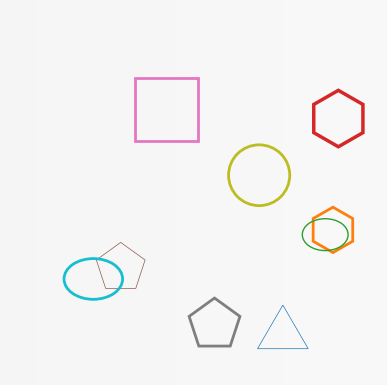[{"shape": "triangle", "thickness": 0.5, "radius": 0.38, "center": [0.73, 0.132]}, {"shape": "hexagon", "thickness": 2, "radius": 0.29, "center": [0.859, 0.403]}, {"shape": "oval", "thickness": 1, "radius": 0.3, "center": [0.839, 0.391]}, {"shape": "hexagon", "thickness": 2.5, "radius": 0.37, "center": [0.873, 0.692]}, {"shape": "pentagon", "thickness": 0.5, "radius": 0.33, "center": [0.312, 0.304]}, {"shape": "square", "thickness": 2, "radius": 0.41, "center": [0.43, 0.716]}, {"shape": "pentagon", "thickness": 2, "radius": 0.34, "center": [0.554, 0.157]}, {"shape": "circle", "thickness": 2, "radius": 0.39, "center": [0.669, 0.545]}, {"shape": "oval", "thickness": 2, "radius": 0.38, "center": [0.241, 0.275]}]